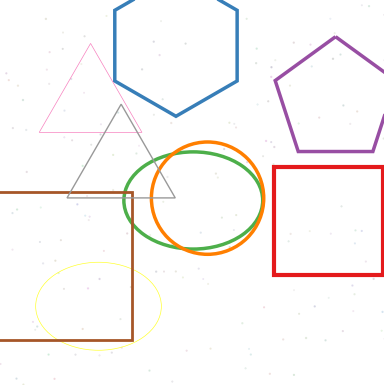[{"shape": "square", "thickness": 3, "radius": 0.71, "center": [0.852, 0.426]}, {"shape": "hexagon", "thickness": 2.5, "radius": 0.92, "center": [0.457, 0.881]}, {"shape": "oval", "thickness": 2.5, "radius": 0.9, "center": [0.502, 0.479]}, {"shape": "pentagon", "thickness": 2.5, "radius": 0.82, "center": [0.872, 0.74]}, {"shape": "circle", "thickness": 2.5, "radius": 0.73, "center": [0.539, 0.485]}, {"shape": "oval", "thickness": 0.5, "radius": 0.82, "center": [0.256, 0.205]}, {"shape": "square", "thickness": 2, "radius": 0.96, "center": [0.152, 0.309]}, {"shape": "triangle", "thickness": 0.5, "radius": 0.77, "center": [0.235, 0.733]}, {"shape": "triangle", "thickness": 1, "radius": 0.81, "center": [0.315, 0.567]}]